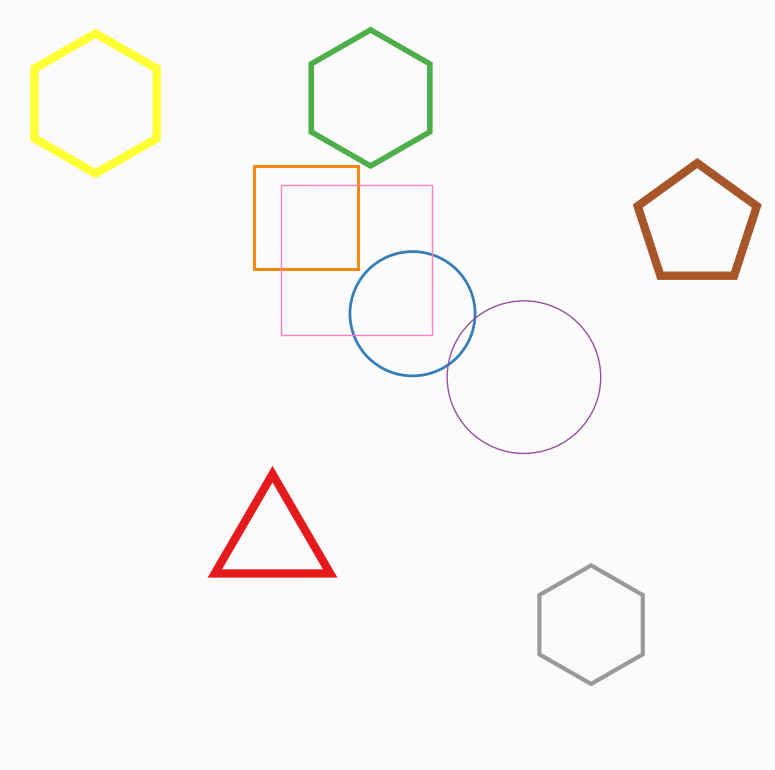[{"shape": "triangle", "thickness": 3, "radius": 0.43, "center": [0.352, 0.298]}, {"shape": "circle", "thickness": 1, "radius": 0.4, "center": [0.532, 0.593]}, {"shape": "hexagon", "thickness": 2, "radius": 0.44, "center": [0.478, 0.873]}, {"shape": "circle", "thickness": 0.5, "radius": 0.5, "center": [0.676, 0.51]}, {"shape": "square", "thickness": 1, "radius": 0.33, "center": [0.395, 0.717]}, {"shape": "hexagon", "thickness": 3, "radius": 0.45, "center": [0.123, 0.866]}, {"shape": "pentagon", "thickness": 3, "radius": 0.4, "center": [0.9, 0.707]}, {"shape": "square", "thickness": 0.5, "radius": 0.49, "center": [0.46, 0.662]}, {"shape": "hexagon", "thickness": 1.5, "radius": 0.38, "center": [0.763, 0.189]}]